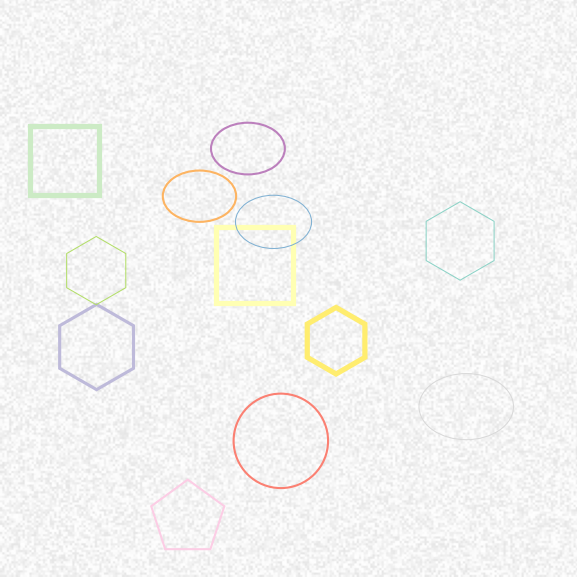[{"shape": "hexagon", "thickness": 0.5, "radius": 0.34, "center": [0.797, 0.582]}, {"shape": "square", "thickness": 2.5, "radius": 0.33, "center": [0.441, 0.54]}, {"shape": "hexagon", "thickness": 1.5, "radius": 0.37, "center": [0.167, 0.398]}, {"shape": "circle", "thickness": 1, "radius": 0.41, "center": [0.486, 0.236]}, {"shape": "oval", "thickness": 0.5, "radius": 0.33, "center": [0.474, 0.615]}, {"shape": "oval", "thickness": 1, "radius": 0.32, "center": [0.345, 0.659]}, {"shape": "hexagon", "thickness": 0.5, "radius": 0.3, "center": [0.167, 0.531]}, {"shape": "pentagon", "thickness": 1, "radius": 0.33, "center": [0.325, 0.102]}, {"shape": "oval", "thickness": 0.5, "radius": 0.41, "center": [0.807, 0.295]}, {"shape": "oval", "thickness": 1, "radius": 0.32, "center": [0.429, 0.742]}, {"shape": "square", "thickness": 2.5, "radius": 0.3, "center": [0.112, 0.721]}, {"shape": "hexagon", "thickness": 2.5, "radius": 0.29, "center": [0.582, 0.409]}]